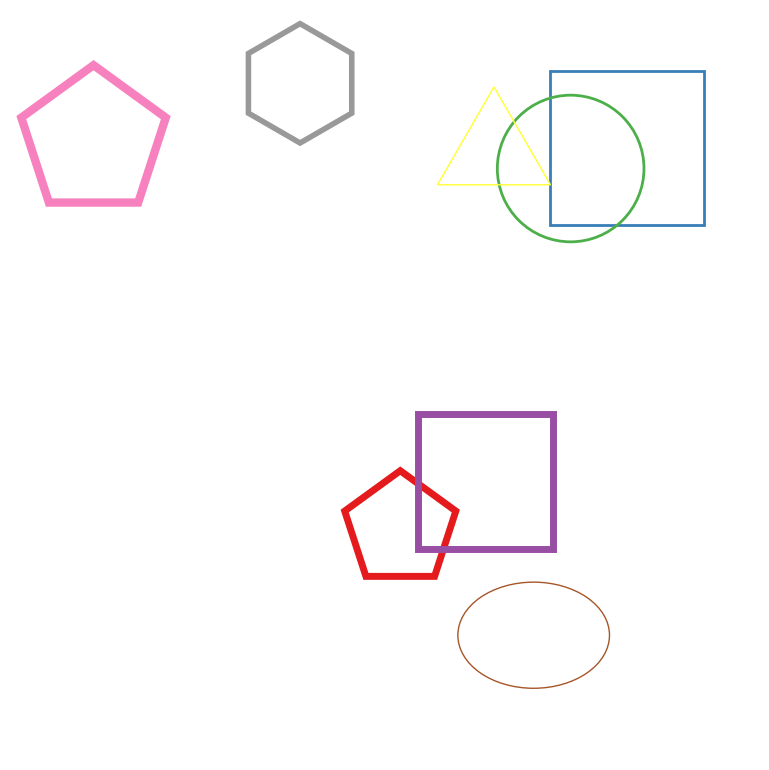[{"shape": "pentagon", "thickness": 2.5, "radius": 0.38, "center": [0.52, 0.313]}, {"shape": "square", "thickness": 1, "radius": 0.5, "center": [0.815, 0.808]}, {"shape": "circle", "thickness": 1, "radius": 0.48, "center": [0.741, 0.781]}, {"shape": "square", "thickness": 2.5, "radius": 0.44, "center": [0.63, 0.375]}, {"shape": "triangle", "thickness": 0.5, "radius": 0.42, "center": [0.642, 0.802]}, {"shape": "oval", "thickness": 0.5, "radius": 0.49, "center": [0.693, 0.175]}, {"shape": "pentagon", "thickness": 3, "radius": 0.49, "center": [0.121, 0.817]}, {"shape": "hexagon", "thickness": 2, "radius": 0.39, "center": [0.39, 0.892]}]